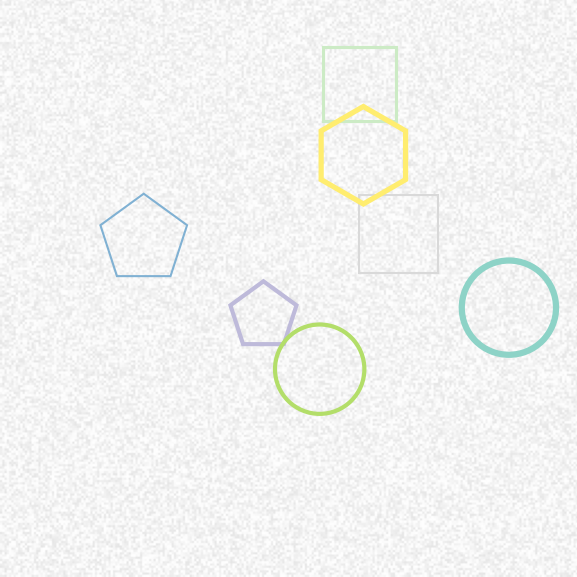[{"shape": "circle", "thickness": 3, "radius": 0.41, "center": [0.881, 0.466]}, {"shape": "pentagon", "thickness": 2, "radius": 0.3, "center": [0.456, 0.452]}, {"shape": "pentagon", "thickness": 1, "radius": 0.39, "center": [0.249, 0.585]}, {"shape": "circle", "thickness": 2, "radius": 0.39, "center": [0.554, 0.36]}, {"shape": "square", "thickness": 1, "radius": 0.34, "center": [0.691, 0.594]}, {"shape": "square", "thickness": 1.5, "radius": 0.32, "center": [0.623, 0.854]}, {"shape": "hexagon", "thickness": 2.5, "radius": 0.42, "center": [0.629, 0.73]}]